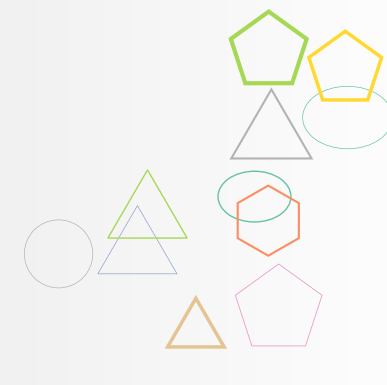[{"shape": "oval", "thickness": 0.5, "radius": 0.58, "center": [0.897, 0.695]}, {"shape": "oval", "thickness": 1, "radius": 0.47, "center": [0.657, 0.489]}, {"shape": "hexagon", "thickness": 1.5, "radius": 0.46, "center": [0.692, 0.427]}, {"shape": "triangle", "thickness": 0.5, "radius": 0.59, "center": [0.355, 0.348]}, {"shape": "pentagon", "thickness": 0.5, "radius": 0.59, "center": [0.719, 0.197]}, {"shape": "pentagon", "thickness": 3, "radius": 0.51, "center": [0.693, 0.867]}, {"shape": "triangle", "thickness": 1, "radius": 0.59, "center": [0.381, 0.441]}, {"shape": "pentagon", "thickness": 2.5, "radius": 0.49, "center": [0.891, 0.82]}, {"shape": "triangle", "thickness": 2.5, "radius": 0.42, "center": [0.505, 0.141]}, {"shape": "triangle", "thickness": 1.5, "radius": 0.6, "center": [0.7, 0.648]}, {"shape": "circle", "thickness": 0.5, "radius": 0.44, "center": [0.151, 0.341]}]